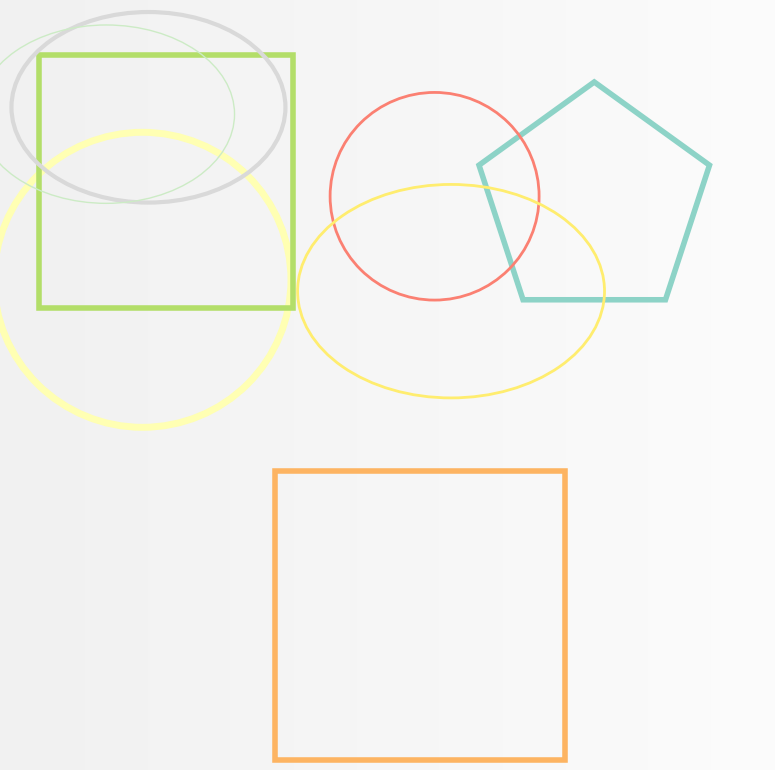[{"shape": "pentagon", "thickness": 2, "radius": 0.78, "center": [0.767, 0.737]}, {"shape": "circle", "thickness": 2.5, "radius": 0.96, "center": [0.184, 0.637]}, {"shape": "circle", "thickness": 1, "radius": 0.67, "center": [0.561, 0.745]}, {"shape": "square", "thickness": 2, "radius": 0.94, "center": [0.542, 0.2]}, {"shape": "square", "thickness": 2, "radius": 0.82, "center": [0.214, 0.765]}, {"shape": "oval", "thickness": 1.5, "radius": 0.88, "center": [0.192, 0.861]}, {"shape": "oval", "thickness": 0.5, "radius": 0.83, "center": [0.137, 0.852]}, {"shape": "oval", "thickness": 1, "radius": 0.99, "center": [0.582, 0.622]}]